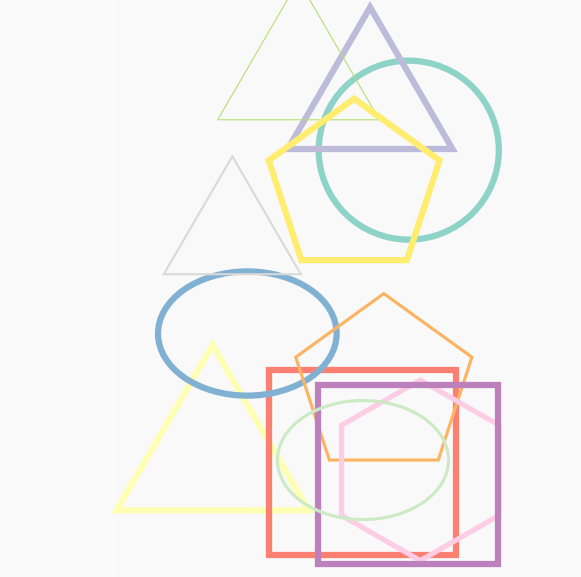[{"shape": "circle", "thickness": 3, "radius": 0.77, "center": [0.703, 0.739]}, {"shape": "triangle", "thickness": 3, "radius": 0.95, "center": [0.366, 0.211]}, {"shape": "triangle", "thickness": 3, "radius": 0.82, "center": [0.637, 0.823]}, {"shape": "square", "thickness": 3, "radius": 0.8, "center": [0.623, 0.198]}, {"shape": "oval", "thickness": 3, "radius": 0.77, "center": [0.425, 0.422]}, {"shape": "pentagon", "thickness": 1.5, "radius": 0.8, "center": [0.66, 0.331]}, {"shape": "triangle", "thickness": 0.5, "radius": 0.8, "center": [0.514, 0.872]}, {"shape": "hexagon", "thickness": 2.5, "radius": 0.78, "center": [0.723, 0.185]}, {"shape": "triangle", "thickness": 1, "radius": 0.68, "center": [0.4, 0.592]}, {"shape": "square", "thickness": 3, "radius": 0.78, "center": [0.702, 0.178]}, {"shape": "oval", "thickness": 1.5, "radius": 0.74, "center": [0.625, 0.203]}, {"shape": "pentagon", "thickness": 3, "radius": 0.77, "center": [0.609, 0.674]}]